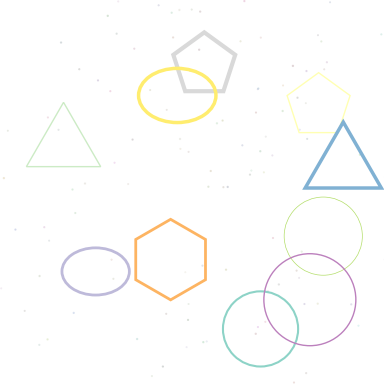[{"shape": "circle", "thickness": 1.5, "radius": 0.49, "center": [0.677, 0.146]}, {"shape": "pentagon", "thickness": 1, "radius": 0.43, "center": [0.828, 0.725]}, {"shape": "oval", "thickness": 2, "radius": 0.44, "center": [0.248, 0.295]}, {"shape": "triangle", "thickness": 2.5, "radius": 0.57, "center": [0.892, 0.569]}, {"shape": "hexagon", "thickness": 2, "radius": 0.52, "center": [0.443, 0.326]}, {"shape": "circle", "thickness": 0.5, "radius": 0.51, "center": [0.84, 0.387]}, {"shape": "pentagon", "thickness": 3, "radius": 0.42, "center": [0.531, 0.831]}, {"shape": "circle", "thickness": 1, "radius": 0.6, "center": [0.805, 0.222]}, {"shape": "triangle", "thickness": 1, "radius": 0.56, "center": [0.165, 0.623]}, {"shape": "oval", "thickness": 2.5, "radius": 0.5, "center": [0.46, 0.752]}]